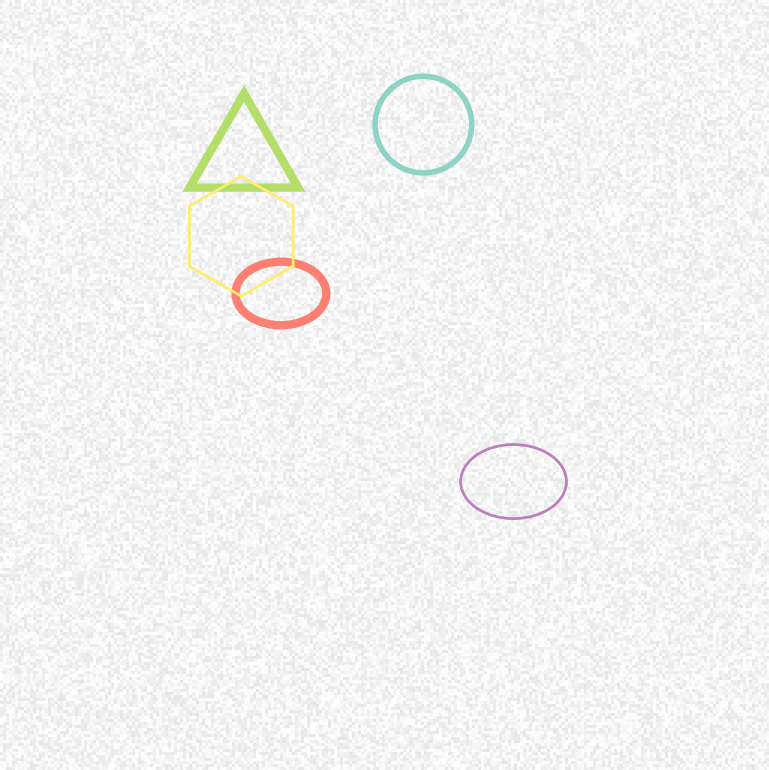[{"shape": "circle", "thickness": 2, "radius": 0.31, "center": [0.55, 0.838]}, {"shape": "oval", "thickness": 3, "radius": 0.29, "center": [0.365, 0.619]}, {"shape": "triangle", "thickness": 3, "radius": 0.41, "center": [0.317, 0.797]}, {"shape": "oval", "thickness": 1, "radius": 0.34, "center": [0.667, 0.375]}, {"shape": "hexagon", "thickness": 1, "radius": 0.39, "center": [0.313, 0.693]}]